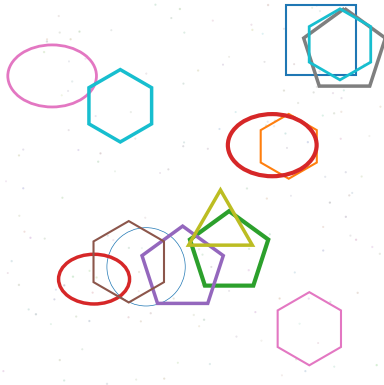[{"shape": "circle", "thickness": 0.5, "radius": 0.51, "center": [0.379, 0.307]}, {"shape": "square", "thickness": 1.5, "radius": 0.45, "center": [0.834, 0.896]}, {"shape": "hexagon", "thickness": 1.5, "radius": 0.42, "center": [0.75, 0.62]}, {"shape": "pentagon", "thickness": 3, "radius": 0.54, "center": [0.595, 0.345]}, {"shape": "oval", "thickness": 2.5, "radius": 0.46, "center": [0.244, 0.275]}, {"shape": "oval", "thickness": 3, "radius": 0.58, "center": [0.707, 0.623]}, {"shape": "pentagon", "thickness": 2.5, "radius": 0.55, "center": [0.474, 0.302]}, {"shape": "hexagon", "thickness": 1.5, "radius": 0.53, "center": [0.334, 0.32]}, {"shape": "hexagon", "thickness": 1.5, "radius": 0.47, "center": [0.803, 0.146]}, {"shape": "oval", "thickness": 2, "radius": 0.58, "center": [0.135, 0.803]}, {"shape": "pentagon", "thickness": 2.5, "radius": 0.56, "center": [0.895, 0.867]}, {"shape": "triangle", "thickness": 2.5, "radius": 0.48, "center": [0.573, 0.411]}, {"shape": "hexagon", "thickness": 2, "radius": 0.46, "center": [0.883, 0.885]}, {"shape": "hexagon", "thickness": 2.5, "radius": 0.47, "center": [0.312, 0.725]}]